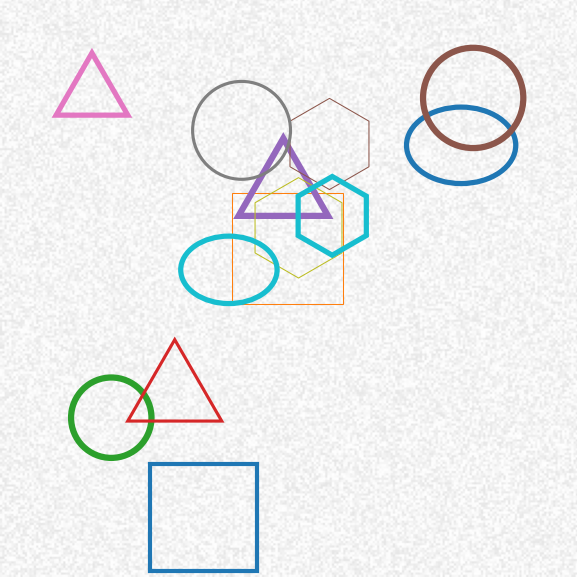[{"shape": "square", "thickness": 2, "radius": 0.46, "center": [0.353, 0.104]}, {"shape": "oval", "thickness": 2.5, "radius": 0.47, "center": [0.798, 0.747]}, {"shape": "square", "thickness": 0.5, "radius": 0.48, "center": [0.498, 0.569]}, {"shape": "circle", "thickness": 3, "radius": 0.35, "center": [0.193, 0.276]}, {"shape": "triangle", "thickness": 1.5, "radius": 0.47, "center": [0.303, 0.317]}, {"shape": "triangle", "thickness": 3, "radius": 0.45, "center": [0.491, 0.67]}, {"shape": "hexagon", "thickness": 0.5, "radius": 0.39, "center": [0.571, 0.75]}, {"shape": "circle", "thickness": 3, "radius": 0.43, "center": [0.819, 0.83]}, {"shape": "triangle", "thickness": 2.5, "radius": 0.36, "center": [0.159, 0.836]}, {"shape": "circle", "thickness": 1.5, "radius": 0.42, "center": [0.418, 0.773]}, {"shape": "hexagon", "thickness": 0.5, "radius": 0.43, "center": [0.517, 0.605]}, {"shape": "hexagon", "thickness": 2.5, "radius": 0.34, "center": [0.575, 0.625]}, {"shape": "oval", "thickness": 2.5, "radius": 0.42, "center": [0.396, 0.532]}]